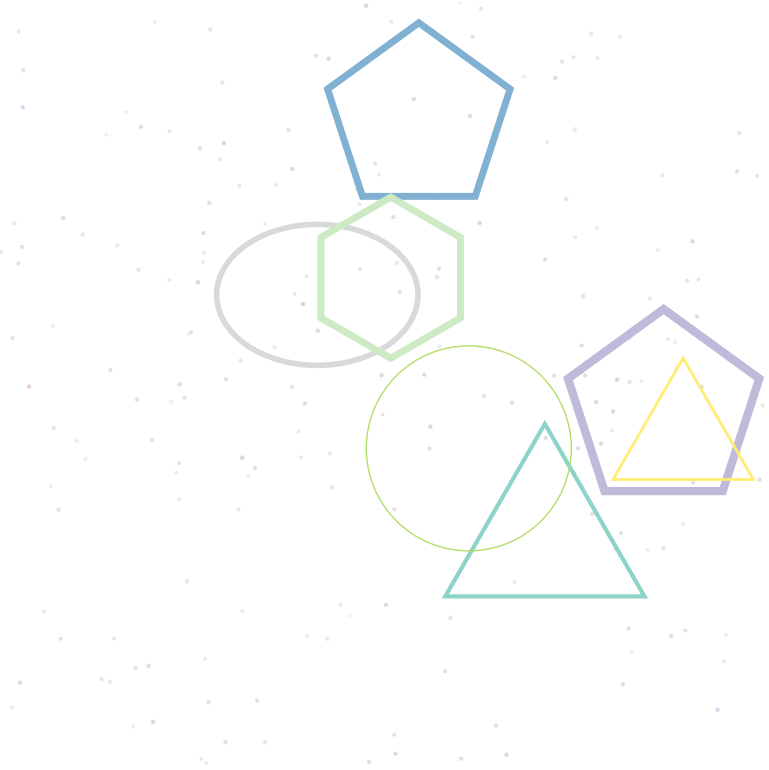[{"shape": "triangle", "thickness": 1.5, "radius": 0.75, "center": [0.708, 0.3]}, {"shape": "pentagon", "thickness": 3, "radius": 0.65, "center": [0.862, 0.468]}, {"shape": "pentagon", "thickness": 2.5, "radius": 0.62, "center": [0.544, 0.846]}, {"shape": "circle", "thickness": 0.5, "radius": 0.67, "center": [0.609, 0.418]}, {"shape": "oval", "thickness": 2, "radius": 0.65, "center": [0.412, 0.617]}, {"shape": "hexagon", "thickness": 2.5, "radius": 0.52, "center": [0.507, 0.639]}, {"shape": "triangle", "thickness": 1, "radius": 0.53, "center": [0.887, 0.43]}]